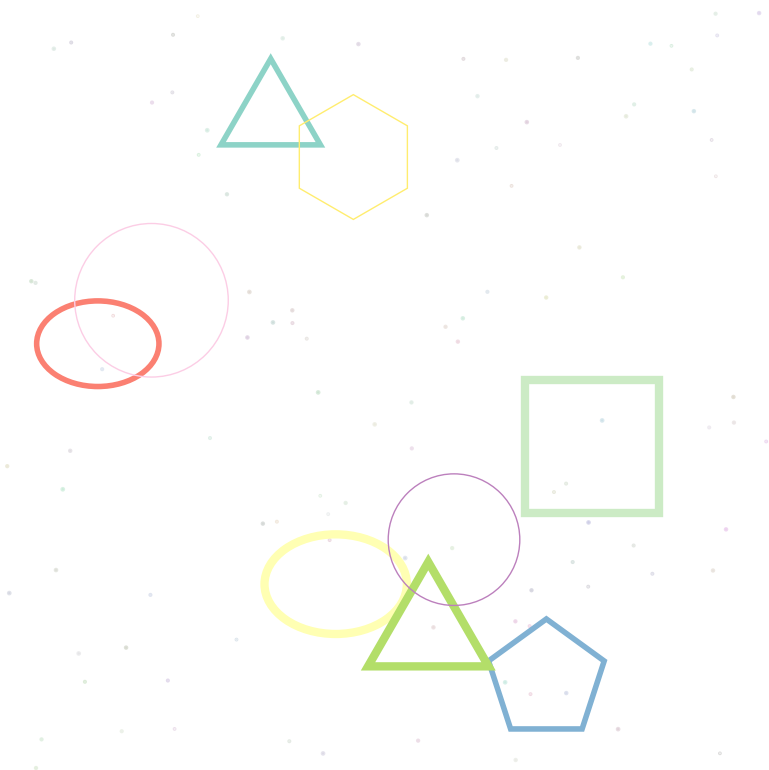[{"shape": "triangle", "thickness": 2, "radius": 0.37, "center": [0.352, 0.849]}, {"shape": "oval", "thickness": 3, "radius": 0.46, "center": [0.436, 0.241]}, {"shape": "oval", "thickness": 2, "radius": 0.4, "center": [0.127, 0.554]}, {"shape": "pentagon", "thickness": 2, "radius": 0.39, "center": [0.71, 0.117]}, {"shape": "triangle", "thickness": 3, "radius": 0.45, "center": [0.556, 0.18]}, {"shape": "circle", "thickness": 0.5, "radius": 0.5, "center": [0.197, 0.61]}, {"shape": "circle", "thickness": 0.5, "radius": 0.43, "center": [0.59, 0.299]}, {"shape": "square", "thickness": 3, "radius": 0.43, "center": [0.769, 0.42]}, {"shape": "hexagon", "thickness": 0.5, "radius": 0.41, "center": [0.459, 0.796]}]